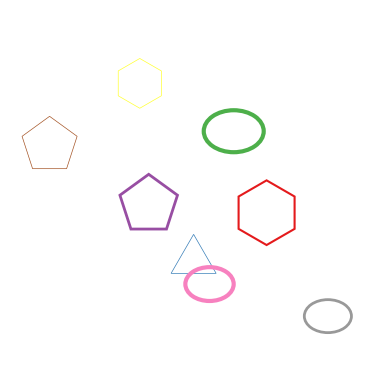[{"shape": "hexagon", "thickness": 1.5, "radius": 0.42, "center": [0.692, 0.448]}, {"shape": "triangle", "thickness": 0.5, "radius": 0.34, "center": [0.503, 0.324]}, {"shape": "oval", "thickness": 3, "radius": 0.39, "center": [0.607, 0.659]}, {"shape": "pentagon", "thickness": 2, "radius": 0.39, "center": [0.386, 0.469]}, {"shape": "hexagon", "thickness": 0.5, "radius": 0.32, "center": [0.363, 0.783]}, {"shape": "pentagon", "thickness": 0.5, "radius": 0.38, "center": [0.129, 0.623]}, {"shape": "oval", "thickness": 3, "radius": 0.31, "center": [0.544, 0.262]}, {"shape": "oval", "thickness": 2, "radius": 0.31, "center": [0.852, 0.179]}]